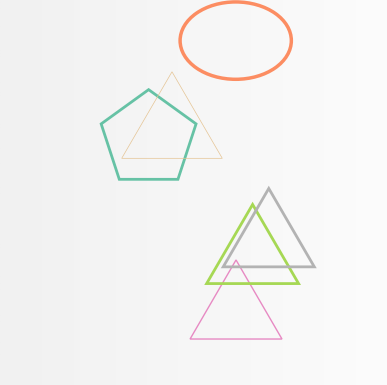[{"shape": "pentagon", "thickness": 2, "radius": 0.64, "center": [0.384, 0.638]}, {"shape": "oval", "thickness": 2.5, "radius": 0.72, "center": [0.608, 0.895]}, {"shape": "triangle", "thickness": 1, "radius": 0.68, "center": [0.609, 0.188]}, {"shape": "triangle", "thickness": 2, "radius": 0.68, "center": [0.652, 0.332]}, {"shape": "triangle", "thickness": 0.5, "radius": 0.75, "center": [0.444, 0.664]}, {"shape": "triangle", "thickness": 2, "radius": 0.68, "center": [0.694, 0.375]}]